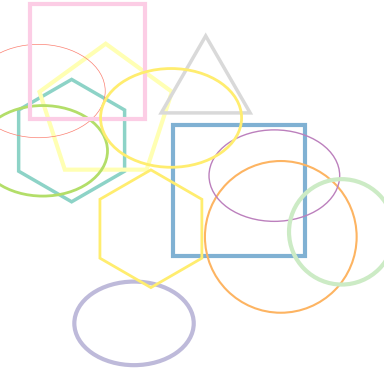[{"shape": "hexagon", "thickness": 2.5, "radius": 0.79, "center": [0.186, 0.635]}, {"shape": "pentagon", "thickness": 3, "radius": 0.9, "center": [0.275, 0.706]}, {"shape": "oval", "thickness": 3, "radius": 0.78, "center": [0.348, 0.16]}, {"shape": "oval", "thickness": 0.5, "radius": 0.87, "center": [0.1, 0.764]}, {"shape": "square", "thickness": 3, "radius": 0.86, "center": [0.621, 0.505]}, {"shape": "circle", "thickness": 1.5, "radius": 0.99, "center": [0.729, 0.385]}, {"shape": "oval", "thickness": 2, "radius": 0.84, "center": [0.111, 0.608]}, {"shape": "square", "thickness": 3, "radius": 0.75, "center": [0.228, 0.839]}, {"shape": "triangle", "thickness": 2.5, "radius": 0.67, "center": [0.534, 0.773]}, {"shape": "oval", "thickness": 1, "radius": 0.85, "center": [0.713, 0.544]}, {"shape": "circle", "thickness": 3, "radius": 0.68, "center": [0.888, 0.398]}, {"shape": "hexagon", "thickness": 2, "radius": 0.76, "center": [0.392, 0.406]}, {"shape": "oval", "thickness": 2, "radius": 0.92, "center": [0.444, 0.694]}]